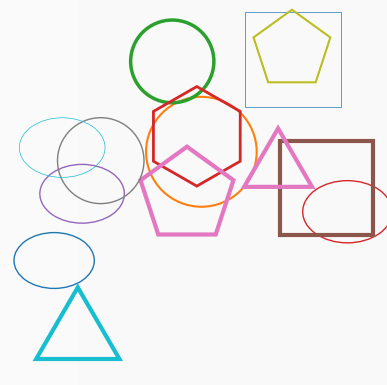[{"shape": "square", "thickness": 0.5, "radius": 0.62, "center": [0.757, 0.846]}, {"shape": "oval", "thickness": 1, "radius": 0.52, "center": [0.14, 0.323]}, {"shape": "circle", "thickness": 1.5, "radius": 0.71, "center": [0.52, 0.606]}, {"shape": "circle", "thickness": 2.5, "radius": 0.54, "center": [0.445, 0.841]}, {"shape": "oval", "thickness": 1, "radius": 0.58, "center": [0.897, 0.45]}, {"shape": "hexagon", "thickness": 2, "radius": 0.65, "center": [0.508, 0.646]}, {"shape": "oval", "thickness": 1, "radius": 0.55, "center": [0.212, 0.497]}, {"shape": "square", "thickness": 3, "radius": 0.6, "center": [0.843, 0.512]}, {"shape": "triangle", "thickness": 3, "radius": 0.51, "center": [0.718, 0.565]}, {"shape": "pentagon", "thickness": 3, "radius": 0.63, "center": [0.483, 0.493]}, {"shape": "circle", "thickness": 1, "radius": 0.56, "center": [0.26, 0.583]}, {"shape": "pentagon", "thickness": 1.5, "radius": 0.52, "center": [0.753, 0.871]}, {"shape": "triangle", "thickness": 3, "radius": 0.62, "center": [0.201, 0.13]}, {"shape": "oval", "thickness": 0.5, "radius": 0.55, "center": [0.16, 0.617]}]